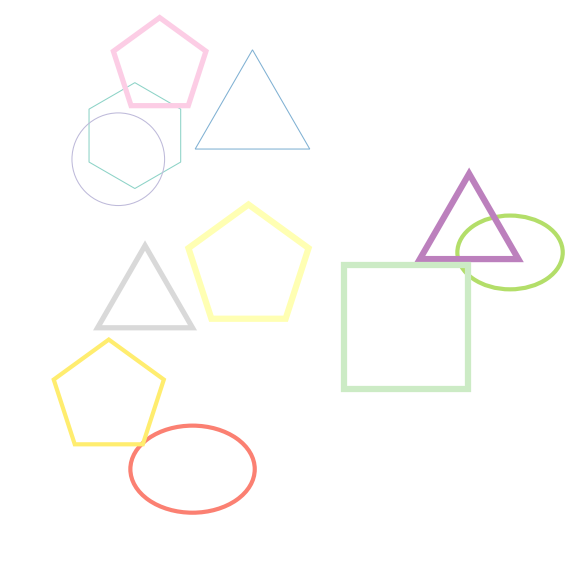[{"shape": "hexagon", "thickness": 0.5, "radius": 0.46, "center": [0.234, 0.764]}, {"shape": "pentagon", "thickness": 3, "radius": 0.55, "center": [0.43, 0.536]}, {"shape": "circle", "thickness": 0.5, "radius": 0.4, "center": [0.205, 0.723]}, {"shape": "oval", "thickness": 2, "radius": 0.54, "center": [0.333, 0.187]}, {"shape": "triangle", "thickness": 0.5, "radius": 0.57, "center": [0.437, 0.798]}, {"shape": "oval", "thickness": 2, "radius": 0.46, "center": [0.883, 0.562]}, {"shape": "pentagon", "thickness": 2.5, "radius": 0.42, "center": [0.276, 0.884]}, {"shape": "triangle", "thickness": 2.5, "radius": 0.47, "center": [0.251, 0.479]}, {"shape": "triangle", "thickness": 3, "radius": 0.49, "center": [0.812, 0.6]}, {"shape": "square", "thickness": 3, "radius": 0.54, "center": [0.703, 0.433]}, {"shape": "pentagon", "thickness": 2, "radius": 0.5, "center": [0.188, 0.311]}]